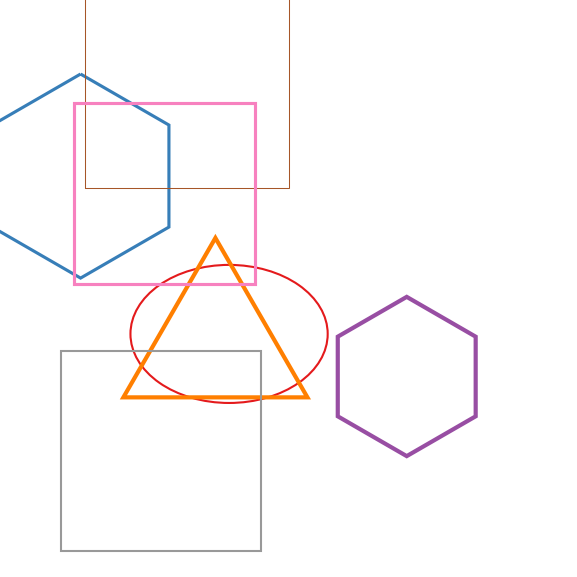[{"shape": "oval", "thickness": 1, "radius": 0.85, "center": [0.397, 0.421]}, {"shape": "hexagon", "thickness": 1.5, "radius": 0.88, "center": [0.14, 0.694]}, {"shape": "hexagon", "thickness": 2, "radius": 0.69, "center": [0.704, 0.347]}, {"shape": "triangle", "thickness": 2, "radius": 0.92, "center": [0.373, 0.403]}, {"shape": "square", "thickness": 0.5, "radius": 0.88, "center": [0.324, 0.85]}, {"shape": "square", "thickness": 1.5, "radius": 0.78, "center": [0.284, 0.665]}, {"shape": "square", "thickness": 1, "radius": 0.86, "center": [0.279, 0.218]}]